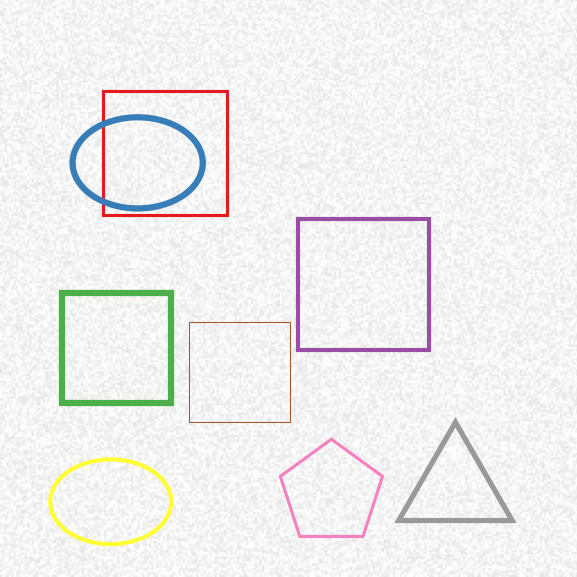[{"shape": "square", "thickness": 1.5, "radius": 0.54, "center": [0.285, 0.735]}, {"shape": "oval", "thickness": 3, "radius": 0.56, "center": [0.238, 0.717]}, {"shape": "square", "thickness": 3, "radius": 0.47, "center": [0.202, 0.397]}, {"shape": "square", "thickness": 2, "radius": 0.57, "center": [0.629, 0.506]}, {"shape": "oval", "thickness": 2, "radius": 0.52, "center": [0.192, 0.13]}, {"shape": "square", "thickness": 0.5, "radius": 0.43, "center": [0.415, 0.354]}, {"shape": "pentagon", "thickness": 1.5, "radius": 0.47, "center": [0.574, 0.145]}, {"shape": "triangle", "thickness": 2.5, "radius": 0.57, "center": [0.789, 0.155]}]